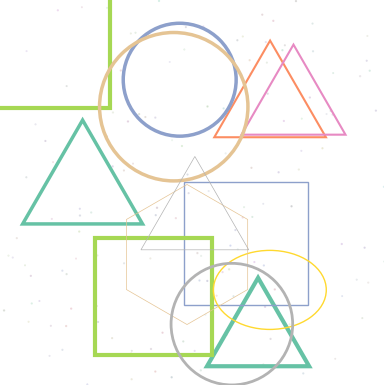[{"shape": "triangle", "thickness": 3, "radius": 0.77, "center": [0.67, 0.125]}, {"shape": "triangle", "thickness": 2.5, "radius": 0.9, "center": [0.215, 0.508]}, {"shape": "triangle", "thickness": 1.5, "radius": 0.84, "center": [0.702, 0.727]}, {"shape": "square", "thickness": 1, "radius": 0.8, "center": [0.639, 0.368]}, {"shape": "circle", "thickness": 2.5, "radius": 0.73, "center": [0.467, 0.793]}, {"shape": "triangle", "thickness": 1.5, "radius": 0.78, "center": [0.762, 0.728]}, {"shape": "square", "thickness": 3, "radius": 0.76, "center": [0.4, 0.231]}, {"shape": "square", "thickness": 3, "radius": 0.86, "center": [0.115, 0.893]}, {"shape": "oval", "thickness": 1, "radius": 0.73, "center": [0.701, 0.247]}, {"shape": "hexagon", "thickness": 0.5, "radius": 0.91, "center": [0.486, 0.339]}, {"shape": "circle", "thickness": 2.5, "radius": 0.96, "center": [0.451, 0.723]}, {"shape": "triangle", "thickness": 0.5, "radius": 0.81, "center": [0.506, 0.432]}, {"shape": "circle", "thickness": 2, "radius": 0.79, "center": [0.602, 0.158]}]